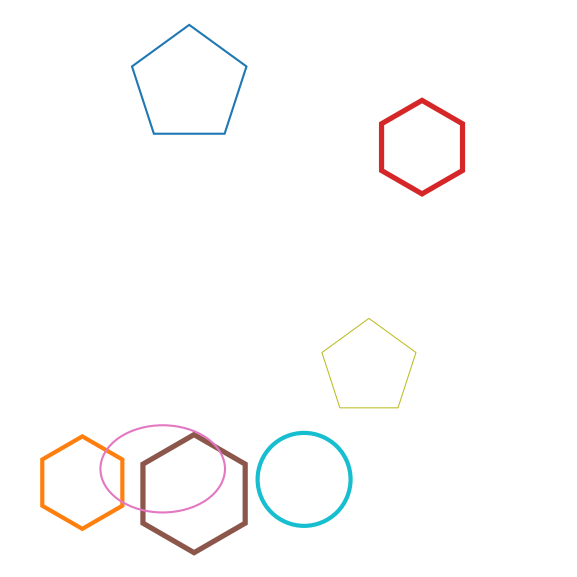[{"shape": "pentagon", "thickness": 1, "radius": 0.52, "center": [0.328, 0.852]}, {"shape": "hexagon", "thickness": 2, "radius": 0.4, "center": [0.143, 0.163]}, {"shape": "hexagon", "thickness": 2.5, "radius": 0.4, "center": [0.731, 0.744]}, {"shape": "hexagon", "thickness": 2.5, "radius": 0.51, "center": [0.336, 0.144]}, {"shape": "oval", "thickness": 1, "radius": 0.54, "center": [0.282, 0.187]}, {"shape": "pentagon", "thickness": 0.5, "radius": 0.43, "center": [0.639, 0.362]}, {"shape": "circle", "thickness": 2, "radius": 0.4, "center": [0.527, 0.169]}]